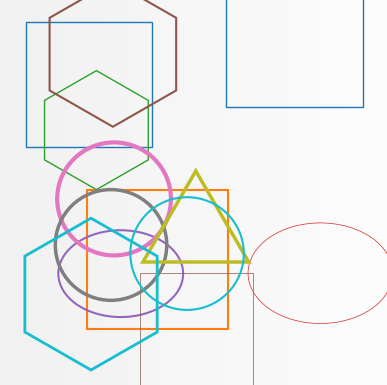[{"shape": "square", "thickness": 1, "radius": 0.81, "center": [0.229, 0.78]}, {"shape": "square", "thickness": 1, "radius": 0.88, "center": [0.76, 0.898]}, {"shape": "square", "thickness": 1.5, "radius": 0.91, "center": [0.407, 0.326]}, {"shape": "hexagon", "thickness": 1, "radius": 0.77, "center": [0.249, 0.662]}, {"shape": "oval", "thickness": 0.5, "radius": 0.93, "center": [0.827, 0.29]}, {"shape": "oval", "thickness": 1.5, "radius": 0.81, "center": [0.312, 0.289]}, {"shape": "hexagon", "thickness": 1.5, "radius": 0.94, "center": [0.291, 0.859]}, {"shape": "square", "thickness": 0.5, "radius": 0.73, "center": [0.508, 0.146]}, {"shape": "circle", "thickness": 3, "radius": 0.73, "center": [0.294, 0.483]}, {"shape": "circle", "thickness": 2.5, "radius": 0.72, "center": [0.287, 0.364]}, {"shape": "triangle", "thickness": 2.5, "radius": 0.79, "center": [0.505, 0.398]}, {"shape": "hexagon", "thickness": 2, "radius": 0.99, "center": [0.235, 0.236]}, {"shape": "circle", "thickness": 1.5, "radius": 0.73, "center": [0.483, 0.341]}]